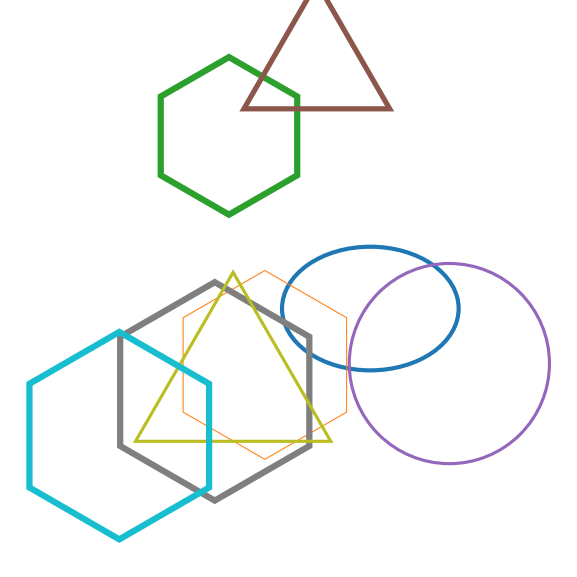[{"shape": "oval", "thickness": 2, "radius": 0.76, "center": [0.641, 0.465]}, {"shape": "hexagon", "thickness": 0.5, "radius": 0.82, "center": [0.459, 0.367]}, {"shape": "hexagon", "thickness": 3, "radius": 0.68, "center": [0.397, 0.764]}, {"shape": "circle", "thickness": 1.5, "radius": 0.87, "center": [0.778, 0.37]}, {"shape": "triangle", "thickness": 2.5, "radius": 0.73, "center": [0.549, 0.884]}, {"shape": "hexagon", "thickness": 3, "radius": 0.95, "center": [0.372, 0.321]}, {"shape": "triangle", "thickness": 1.5, "radius": 0.98, "center": [0.404, 0.333]}, {"shape": "hexagon", "thickness": 3, "radius": 0.9, "center": [0.207, 0.245]}]